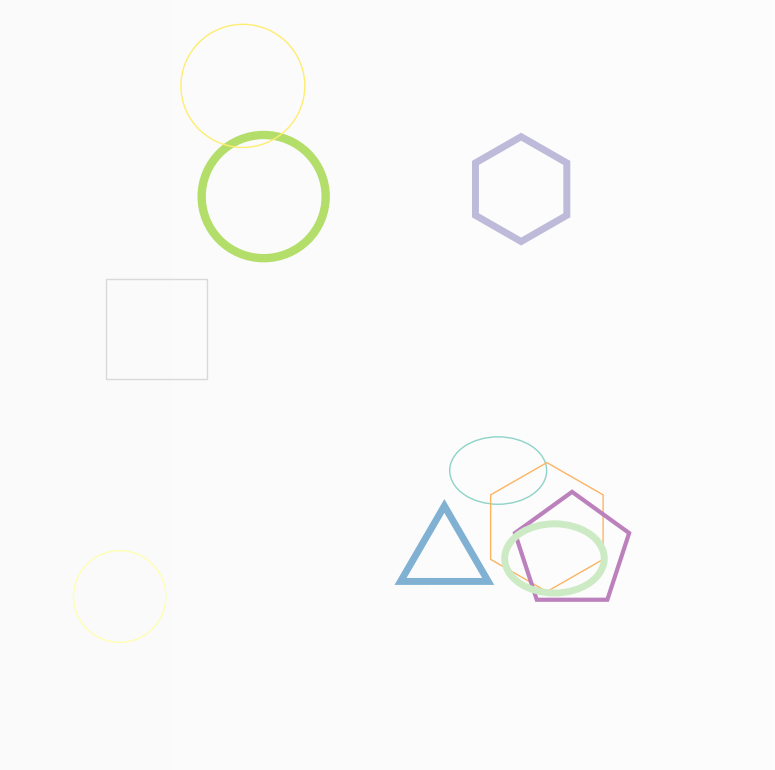[{"shape": "oval", "thickness": 0.5, "radius": 0.31, "center": [0.643, 0.389]}, {"shape": "circle", "thickness": 0.5, "radius": 0.3, "center": [0.154, 0.225]}, {"shape": "hexagon", "thickness": 2.5, "radius": 0.34, "center": [0.672, 0.754]}, {"shape": "triangle", "thickness": 2.5, "radius": 0.33, "center": [0.573, 0.278]}, {"shape": "hexagon", "thickness": 0.5, "radius": 0.42, "center": [0.706, 0.315]}, {"shape": "circle", "thickness": 3, "radius": 0.4, "center": [0.34, 0.745]}, {"shape": "square", "thickness": 0.5, "radius": 0.33, "center": [0.202, 0.573]}, {"shape": "pentagon", "thickness": 1.5, "radius": 0.39, "center": [0.738, 0.284]}, {"shape": "oval", "thickness": 2.5, "radius": 0.32, "center": [0.715, 0.275]}, {"shape": "circle", "thickness": 0.5, "radius": 0.4, "center": [0.313, 0.888]}]